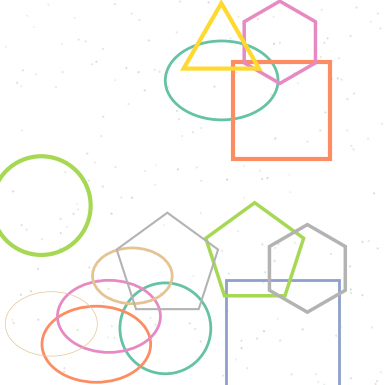[{"shape": "oval", "thickness": 2, "radius": 0.73, "center": [0.576, 0.791]}, {"shape": "circle", "thickness": 2, "radius": 0.59, "center": [0.43, 0.147]}, {"shape": "oval", "thickness": 2, "radius": 0.71, "center": [0.25, 0.106]}, {"shape": "square", "thickness": 3, "radius": 0.63, "center": [0.732, 0.712]}, {"shape": "square", "thickness": 2, "radius": 0.74, "center": [0.734, 0.127]}, {"shape": "oval", "thickness": 2, "radius": 0.67, "center": [0.283, 0.178]}, {"shape": "hexagon", "thickness": 2.5, "radius": 0.53, "center": [0.727, 0.89]}, {"shape": "pentagon", "thickness": 2.5, "radius": 0.67, "center": [0.662, 0.34]}, {"shape": "circle", "thickness": 3, "radius": 0.64, "center": [0.107, 0.466]}, {"shape": "triangle", "thickness": 3, "radius": 0.57, "center": [0.575, 0.878]}, {"shape": "oval", "thickness": 2, "radius": 0.52, "center": [0.344, 0.284]}, {"shape": "oval", "thickness": 0.5, "radius": 0.6, "center": [0.133, 0.159]}, {"shape": "pentagon", "thickness": 1.5, "radius": 0.69, "center": [0.435, 0.309]}, {"shape": "hexagon", "thickness": 2.5, "radius": 0.57, "center": [0.798, 0.303]}]